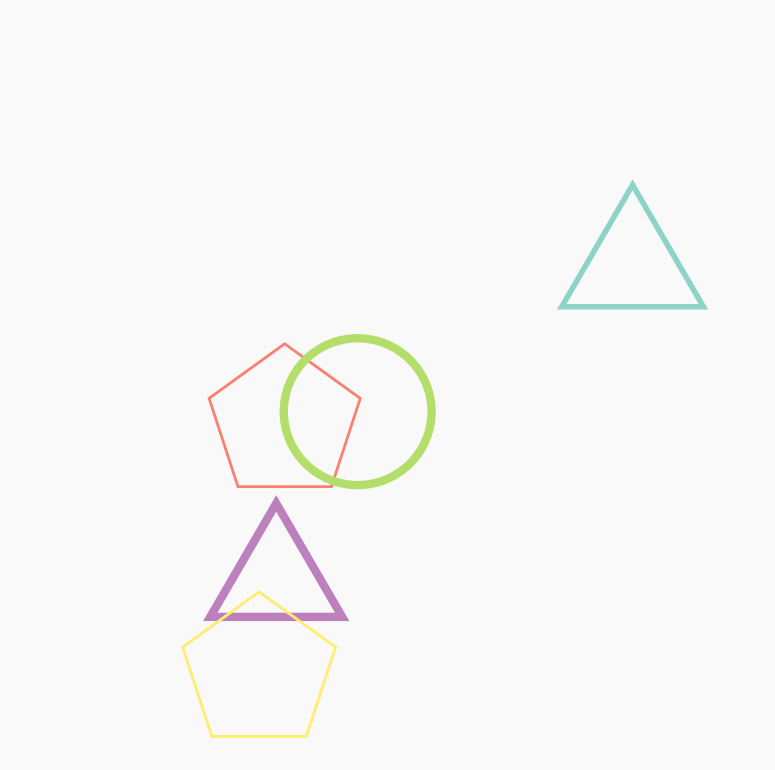[{"shape": "triangle", "thickness": 2, "radius": 0.53, "center": [0.816, 0.654]}, {"shape": "pentagon", "thickness": 1, "radius": 0.51, "center": [0.367, 0.451]}, {"shape": "circle", "thickness": 3, "radius": 0.48, "center": [0.462, 0.465]}, {"shape": "triangle", "thickness": 3, "radius": 0.49, "center": [0.356, 0.248]}, {"shape": "pentagon", "thickness": 1, "radius": 0.52, "center": [0.334, 0.128]}]